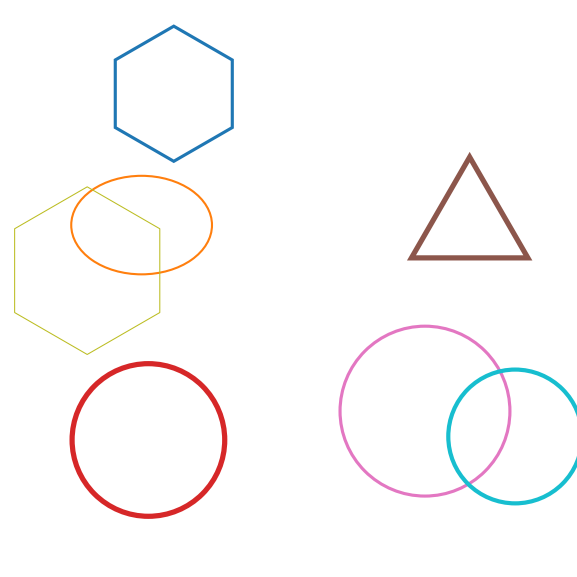[{"shape": "hexagon", "thickness": 1.5, "radius": 0.58, "center": [0.301, 0.837]}, {"shape": "oval", "thickness": 1, "radius": 0.61, "center": [0.245, 0.609]}, {"shape": "circle", "thickness": 2.5, "radius": 0.66, "center": [0.257, 0.237]}, {"shape": "triangle", "thickness": 2.5, "radius": 0.58, "center": [0.813, 0.611]}, {"shape": "circle", "thickness": 1.5, "radius": 0.74, "center": [0.736, 0.287]}, {"shape": "hexagon", "thickness": 0.5, "radius": 0.73, "center": [0.151, 0.53]}, {"shape": "circle", "thickness": 2, "radius": 0.58, "center": [0.892, 0.243]}]